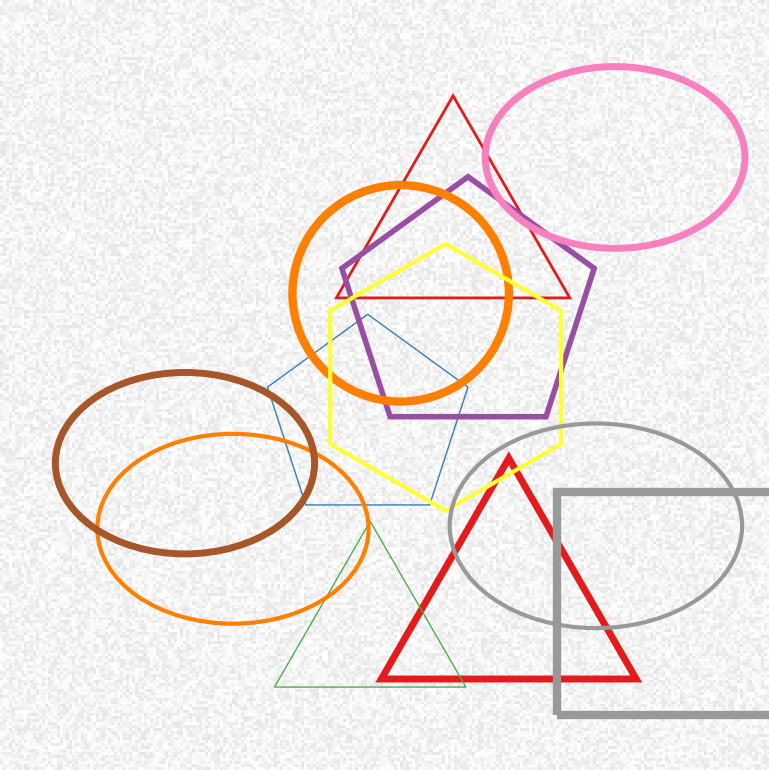[{"shape": "triangle", "thickness": 2.5, "radius": 0.96, "center": [0.661, 0.214]}, {"shape": "triangle", "thickness": 1, "radius": 0.87, "center": [0.588, 0.701]}, {"shape": "pentagon", "thickness": 0.5, "radius": 0.68, "center": [0.478, 0.455]}, {"shape": "triangle", "thickness": 0.5, "radius": 0.72, "center": [0.481, 0.179]}, {"shape": "pentagon", "thickness": 2, "radius": 0.86, "center": [0.608, 0.598]}, {"shape": "oval", "thickness": 1.5, "radius": 0.88, "center": [0.303, 0.313]}, {"shape": "circle", "thickness": 3, "radius": 0.7, "center": [0.52, 0.619]}, {"shape": "hexagon", "thickness": 1.5, "radius": 0.87, "center": [0.579, 0.51]}, {"shape": "oval", "thickness": 2.5, "radius": 0.84, "center": [0.24, 0.398]}, {"shape": "oval", "thickness": 2.5, "radius": 0.84, "center": [0.799, 0.795]}, {"shape": "oval", "thickness": 1.5, "radius": 0.95, "center": [0.774, 0.317]}, {"shape": "square", "thickness": 3, "radius": 0.72, "center": [0.869, 0.216]}]